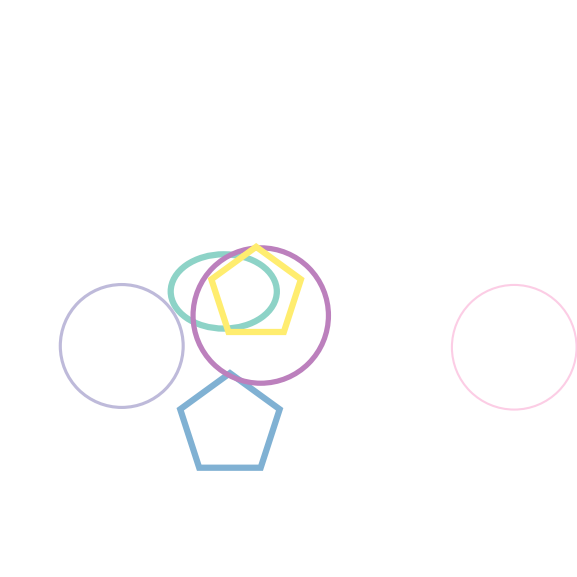[{"shape": "oval", "thickness": 3, "radius": 0.46, "center": [0.387, 0.494]}, {"shape": "circle", "thickness": 1.5, "radius": 0.53, "center": [0.211, 0.4]}, {"shape": "pentagon", "thickness": 3, "radius": 0.45, "center": [0.398, 0.262]}, {"shape": "circle", "thickness": 1, "radius": 0.54, "center": [0.89, 0.398]}, {"shape": "circle", "thickness": 2.5, "radius": 0.59, "center": [0.452, 0.453]}, {"shape": "pentagon", "thickness": 3, "radius": 0.41, "center": [0.444, 0.49]}]